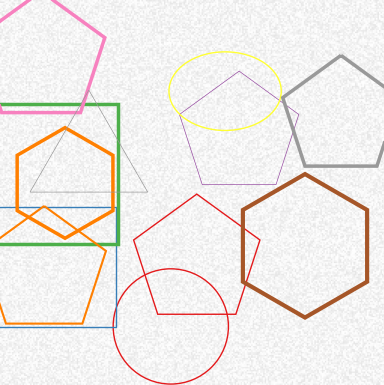[{"shape": "circle", "thickness": 1, "radius": 0.75, "center": [0.444, 0.152]}, {"shape": "pentagon", "thickness": 1, "radius": 0.86, "center": [0.511, 0.323]}, {"shape": "square", "thickness": 1, "radius": 0.78, "center": [0.145, 0.306]}, {"shape": "square", "thickness": 2.5, "radius": 0.91, "center": [0.124, 0.548]}, {"shape": "pentagon", "thickness": 0.5, "radius": 0.81, "center": [0.621, 0.652]}, {"shape": "hexagon", "thickness": 2.5, "radius": 0.72, "center": [0.169, 0.525]}, {"shape": "pentagon", "thickness": 1.5, "radius": 0.84, "center": [0.115, 0.296]}, {"shape": "oval", "thickness": 1, "radius": 0.73, "center": [0.585, 0.763]}, {"shape": "hexagon", "thickness": 3, "radius": 0.93, "center": [0.792, 0.361]}, {"shape": "pentagon", "thickness": 2.5, "radius": 0.87, "center": [0.107, 0.848]}, {"shape": "triangle", "thickness": 0.5, "radius": 0.88, "center": [0.231, 0.589]}, {"shape": "pentagon", "thickness": 2.5, "radius": 0.8, "center": [0.886, 0.697]}]